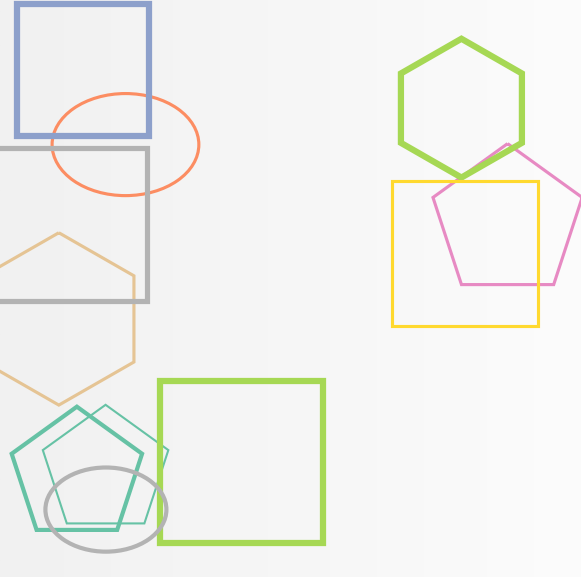[{"shape": "pentagon", "thickness": 1, "radius": 0.57, "center": [0.182, 0.185]}, {"shape": "pentagon", "thickness": 2, "radius": 0.59, "center": [0.132, 0.177]}, {"shape": "oval", "thickness": 1.5, "radius": 0.63, "center": [0.216, 0.749]}, {"shape": "square", "thickness": 3, "radius": 0.57, "center": [0.142, 0.878]}, {"shape": "pentagon", "thickness": 1.5, "radius": 0.67, "center": [0.873, 0.615]}, {"shape": "square", "thickness": 3, "radius": 0.7, "center": [0.415, 0.199]}, {"shape": "hexagon", "thickness": 3, "radius": 0.6, "center": [0.794, 0.812]}, {"shape": "square", "thickness": 1.5, "radius": 0.63, "center": [0.8, 0.56]}, {"shape": "hexagon", "thickness": 1.5, "radius": 0.75, "center": [0.101, 0.447]}, {"shape": "square", "thickness": 2.5, "radius": 0.66, "center": [0.12, 0.61]}, {"shape": "oval", "thickness": 2, "radius": 0.52, "center": [0.182, 0.117]}]